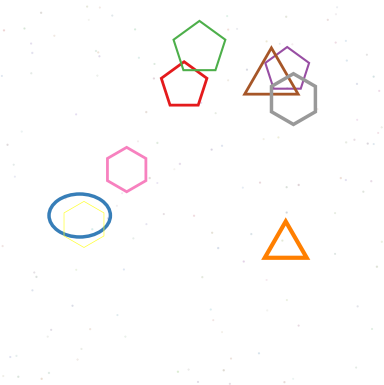[{"shape": "pentagon", "thickness": 2, "radius": 0.31, "center": [0.478, 0.777]}, {"shape": "oval", "thickness": 2.5, "radius": 0.4, "center": [0.207, 0.44]}, {"shape": "pentagon", "thickness": 1.5, "radius": 0.35, "center": [0.518, 0.875]}, {"shape": "pentagon", "thickness": 1.5, "radius": 0.3, "center": [0.746, 0.818]}, {"shape": "triangle", "thickness": 3, "radius": 0.31, "center": [0.742, 0.362]}, {"shape": "hexagon", "thickness": 0.5, "radius": 0.3, "center": [0.218, 0.417]}, {"shape": "triangle", "thickness": 2, "radius": 0.4, "center": [0.705, 0.795]}, {"shape": "hexagon", "thickness": 2, "radius": 0.29, "center": [0.329, 0.56]}, {"shape": "hexagon", "thickness": 2.5, "radius": 0.33, "center": [0.762, 0.743]}]